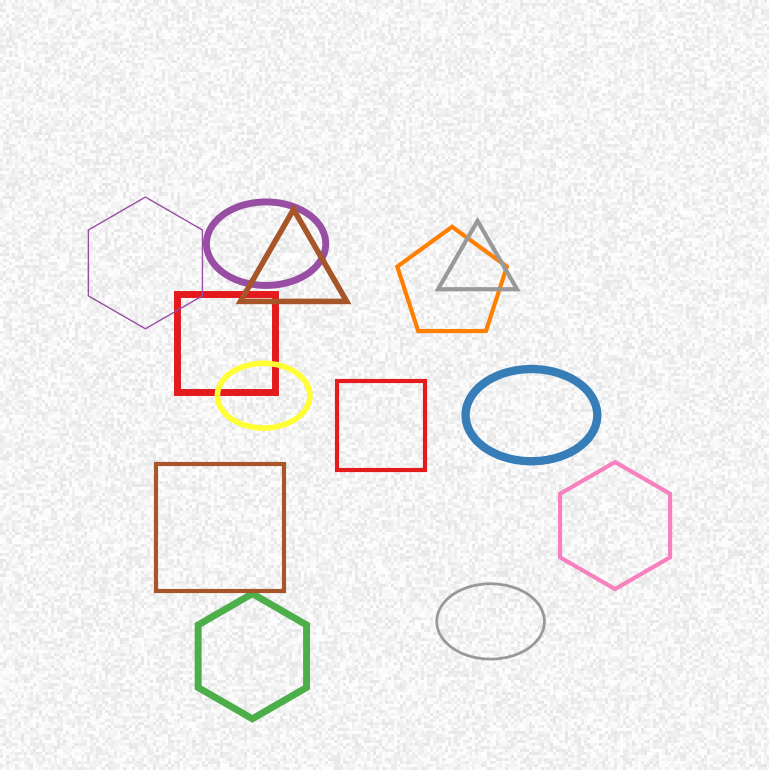[{"shape": "square", "thickness": 1.5, "radius": 0.29, "center": [0.494, 0.447]}, {"shape": "square", "thickness": 2.5, "radius": 0.32, "center": [0.293, 0.554]}, {"shape": "oval", "thickness": 3, "radius": 0.43, "center": [0.69, 0.461]}, {"shape": "hexagon", "thickness": 2.5, "radius": 0.41, "center": [0.328, 0.148]}, {"shape": "hexagon", "thickness": 0.5, "radius": 0.43, "center": [0.189, 0.659]}, {"shape": "oval", "thickness": 2.5, "radius": 0.39, "center": [0.346, 0.684]}, {"shape": "pentagon", "thickness": 1.5, "radius": 0.37, "center": [0.587, 0.631]}, {"shape": "oval", "thickness": 2, "radius": 0.3, "center": [0.342, 0.486]}, {"shape": "square", "thickness": 1.5, "radius": 0.42, "center": [0.286, 0.315]}, {"shape": "triangle", "thickness": 2, "radius": 0.4, "center": [0.381, 0.648]}, {"shape": "hexagon", "thickness": 1.5, "radius": 0.41, "center": [0.799, 0.317]}, {"shape": "oval", "thickness": 1, "radius": 0.35, "center": [0.637, 0.193]}, {"shape": "triangle", "thickness": 1.5, "radius": 0.3, "center": [0.62, 0.654]}]